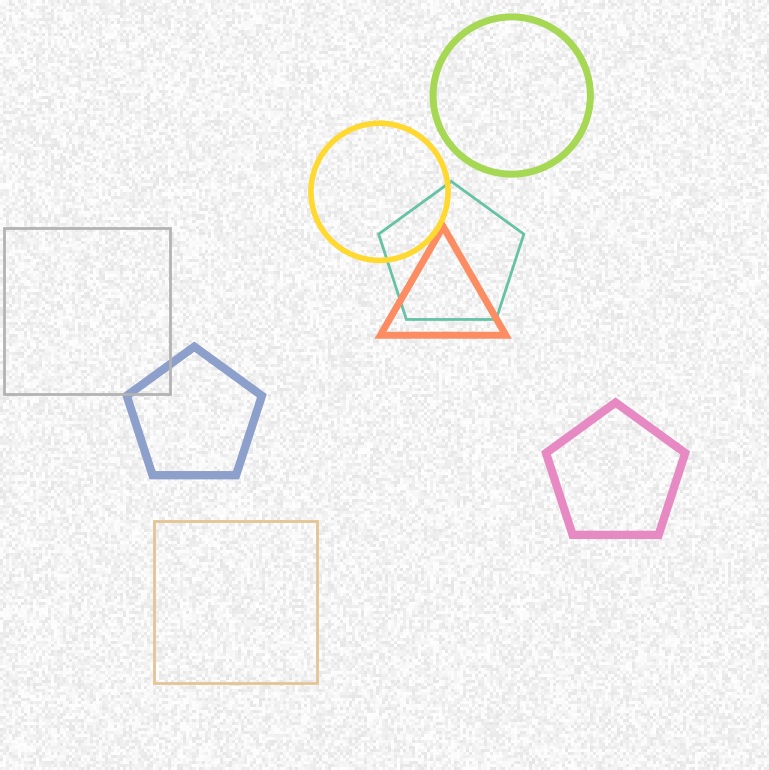[{"shape": "pentagon", "thickness": 1, "radius": 0.5, "center": [0.586, 0.665]}, {"shape": "triangle", "thickness": 2.5, "radius": 0.47, "center": [0.575, 0.612]}, {"shape": "pentagon", "thickness": 3, "radius": 0.46, "center": [0.252, 0.458]}, {"shape": "pentagon", "thickness": 3, "radius": 0.48, "center": [0.799, 0.382]}, {"shape": "circle", "thickness": 2.5, "radius": 0.51, "center": [0.665, 0.876]}, {"shape": "circle", "thickness": 2, "radius": 0.45, "center": [0.493, 0.751]}, {"shape": "square", "thickness": 1, "radius": 0.53, "center": [0.306, 0.218]}, {"shape": "square", "thickness": 1, "radius": 0.54, "center": [0.113, 0.596]}]